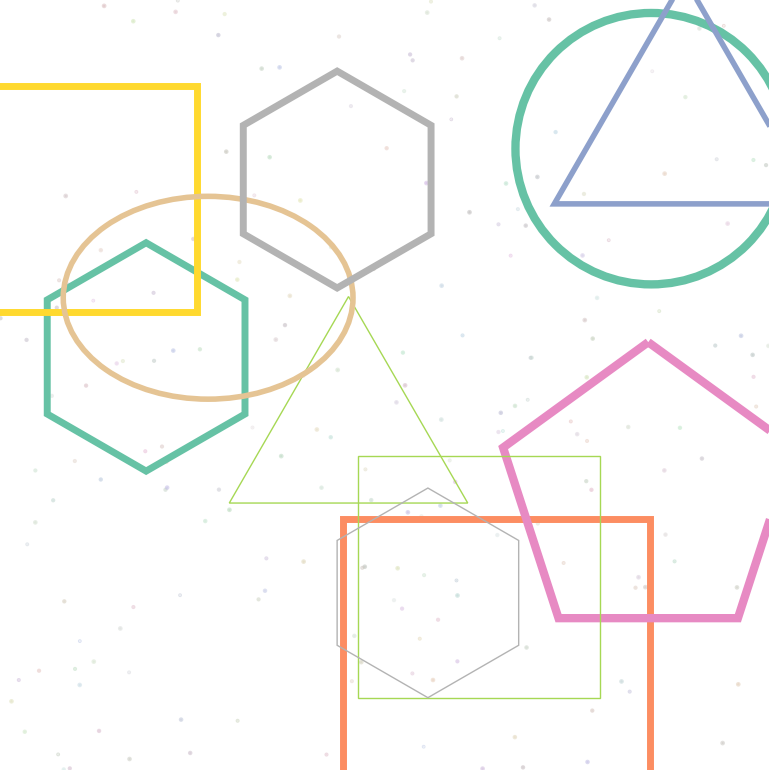[{"shape": "hexagon", "thickness": 2.5, "radius": 0.74, "center": [0.19, 0.536]}, {"shape": "circle", "thickness": 3, "radius": 0.88, "center": [0.846, 0.807]}, {"shape": "square", "thickness": 2.5, "radius": 0.99, "center": [0.645, 0.127]}, {"shape": "triangle", "thickness": 2, "radius": 0.98, "center": [0.889, 0.833]}, {"shape": "pentagon", "thickness": 3, "radius": 0.99, "center": [0.842, 0.357]}, {"shape": "square", "thickness": 0.5, "radius": 0.79, "center": [0.622, 0.251]}, {"shape": "triangle", "thickness": 0.5, "radius": 0.89, "center": [0.453, 0.436]}, {"shape": "square", "thickness": 2.5, "radius": 0.73, "center": [0.109, 0.742]}, {"shape": "oval", "thickness": 2, "radius": 0.94, "center": [0.27, 0.613]}, {"shape": "hexagon", "thickness": 0.5, "radius": 0.68, "center": [0.556, 0.23]}, {"shape": "hexagon", "thickness": 2.5, "radius": 0.7, "center": [0.438, 0.767]}]